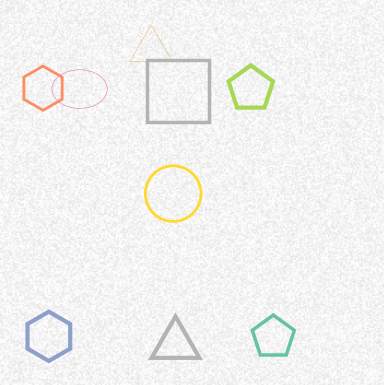[{"shape": "pentagon", "thickness": 2.5, "radius": 0.29, "center": [0.71, 0.124]}, {"shape": "hexagon", "thickness": 2, "radius": 0.29, "center": [0.112, 0.771]}, {"shape": "hexagon", "thickness": 3, "radius": 0.32, "center": [0.127, 0.126]}, {"shape": "oval", "thickness": 0.5, "radius": 0.36, "center": [0.207, 0.769]}, {"shape": "pentagon", "thickness": 3, "radius": 0.3, "center": [0.651, 0.77]}, {"shape": "circle", "thickness": 2, "radius": 0.36, "center": [0.45, 0.497]}, {"shape": "triangle", "thickness": 0.5, "radius": 0.32, "center": [0.393, 0.872]}, {"shape": "triangle", "thickness": 3, "radius": 0.36, "center": [0.456, 0.106]}, {"shape": "square", "thickness": 2.5, "radius": 0.4, "center": [0.463, 0.764]}]